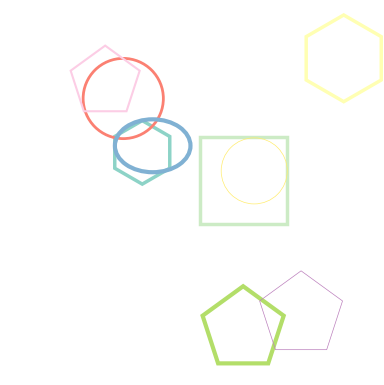[{"shape": "hexagon", "thickness": 2.5, "radius": 0.41, "center": [0.37, 0.604]}, {"shape": "hexagon", "thickness": 2.5, "radius": 0.56, "center": [0.893, 0.848]}, {"shape": "circle", "thickness": 2, "radius": 0.52, "center": [0.32, 0.744]}, {"shape": "oval", "thickness": 3, "radius": 0.49, "center": [0.397, 0.621]}, {"shape": "pentagon", "thickness": 3, "radius": 0.55, "center": [0.632, 0.146]}, {"shape": "pentagon", "thickness": 1.5, "radius": 0.47, "center": [0.273, 0.787]}, {"shape": "pentagon", "thickness": 0.5, "radius": 0.57, "center": [0.782, 0.183]}, {"shape": "square", "thickness": 2.5, "radius": 0.57, "center": [0.632, 0.531]}, {"shape": "circle", "thickness": 0.5, "radius": 0.43, "center": [0.66, 0.556]}]